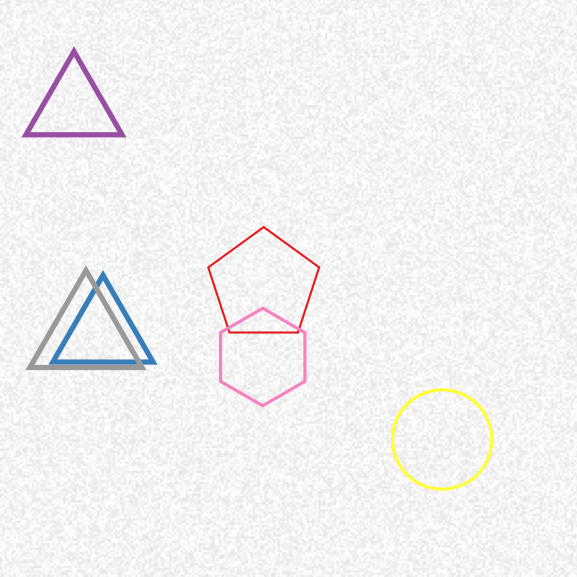[{"shape": "pentagon", "thickness": 1, "radius": 0.5, "center": [0.457, 0.505]}, {"shape": "triangle", "thickness": 2.5, "radius": 0.5, "center": [0.178, 0.422]}, {"shape": "triangle", "thickness": 2.5, "radius": 0.48, "center": [0.128, 0.814]}, {"shape": "circle", "thickness": 1.5, "radius": 0.43, "center": [0.766, 0.238]}, {"shape": "hexagon", "thickness": 1.5, "radius": 0.42, "center": [0.455, 0.381]}, {"shape": "triangle", "thickness": 2.5, "radius": 0.56, "center": [0.149, 0.419]}]